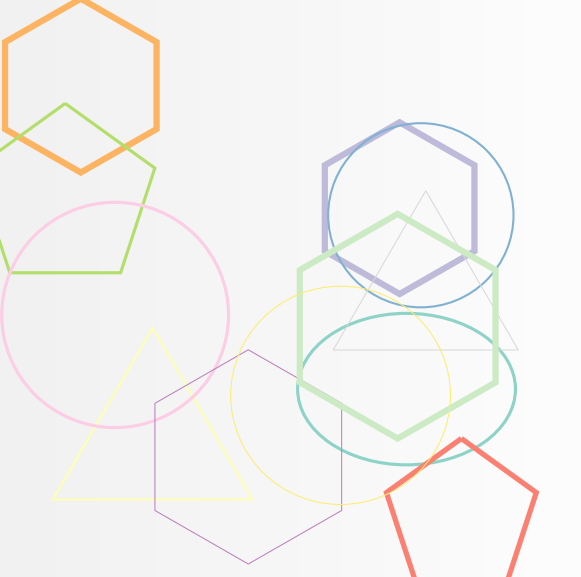[{"shape": "oval", "thickness": 1.5, "radius": 0.94, "center": [0.699, 0.325]}, {"shape": "triangle", "thickness": 1, "radius": 0.99, "center": [0.263, 0.233]}, {"shape": "hexagon", "thickness": 3, "radius": 0.74, "center": [0.688, 0.639]}, {"shape": "pentagon", "thickness": 2.5, "radius": 0.68, "center": [0.794, 0.104]}, {"shape": "circle", "thickness": 1, "radius": 0.8, "center": [0.724, 0.626]}, {"shape": "hexagon", "thickness": 3, "radius": 0.75, "center": [0.139, 0.851]}, {"shape": "pentagon", "thickness": 1.5, "radius": 0.81, "center": [0.112, 0.658]}, {"shape": "circle", "thickness": 1.5, "radius": 0.98, "center": [0.198, 0.454]}, {"shape": "triangle", "thickness": 0.5, "radius": 0.92, "center": [0.732, 0.485]}, {"shape": "hexagon", "thickness": 0.5, "radius": 0.93, "center": [0.427, 0.208]}, {"shape": "hexagon", "thickness": 3, "radius": 0.97, "center": [0.684, 0.434]}, {"shape": "circle", "thickness": 0.5, "radius": 0.95, "center": [0.586, 0.315]}]